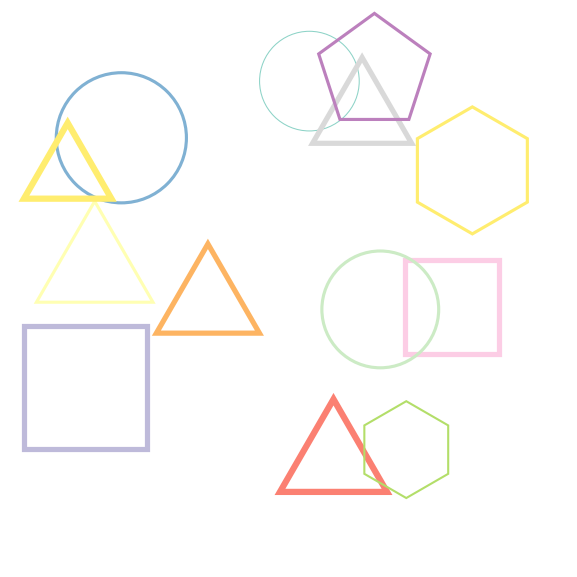[{"shape": "circle", "thickness": 0.5, "radius": 0.43, "center": [0.536, 0.859]}, {"shape": "triangle", "thickness": 1.5, "radius": 0.58, "center": [0.164, 0.534]}, {"shape": "square", "thickness": 2.5, "radius": 0.53, "center": [0.149, 0.327]}, {"shape": "triangle", "thickness": 3, "radius": 0.54, "center": [0.577, 0.201]}, {"shape": "circle", "thickness": 1.5, "radius": 0.56, "center": [0.21, 0.761]}, {"shape": "triangle", "thickness": 2.5, "radius": 0.52, "center": [0.36, 0.474]}, {"shape": "hexagon", "thickness": 1, "radius": 0.42, "center": [0.704, 0.221]}, {"shape": "square", "thickness": 2.5, "radius": 0.41, "center": [0.783, 0.468]}, {"shape": "triangle", "thickness": 2.5, "radius": 0.5, "center": [0.627, 0.8]}, {"shape": "pentagon", "thickness": 1.5, "radius": 0.51, "center": [0.648, 0.874]}, {"shape": "circle", "thickness": 1.5, "radius": 0.51, "center": [0.658, 0.463]}, {"shape": "hexagon", "thickness": 1.5, "radius": 0.55, "center": [0.818, 0.704]}, {"shape": "triangle", "thickness": 3, "radius": 0.44, "center": [0.117, 0.699]}]